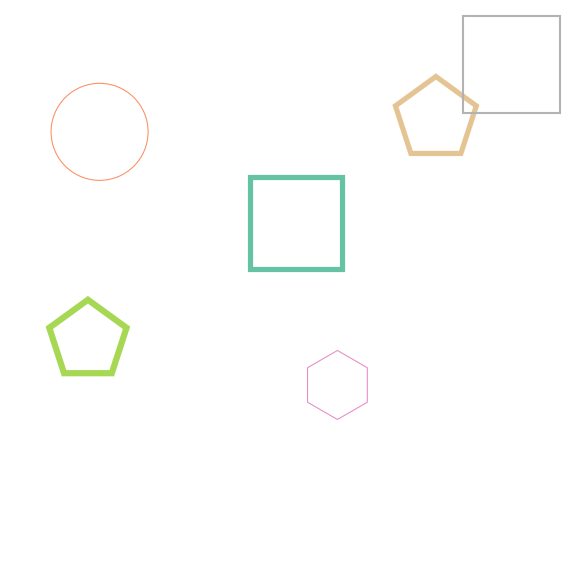[{"shape": "square", "thickness": 2.5, "radius": 0.4, "center": [0.513, 0.613]}, {"shape": "circle", "thickness": 0.5, "radius": 0.42, "center": [0.172, 0.771]}, {"shape": "hexagon", "thickness": 0.5, "radius": 0.3, "center": [0.584, 0.332]}, {"shape": "pentagon", "thickness": 3, "radius": 0.35, "center": [0.152, 0.41]}, {"shape": "pentagon", "thickness": 2.5, "radius": 0.37, "center": [0.755, 0.793]}, {"shape": "square", "thickness": 1, "radius": 0.42, "center": [0.885, 0.887]}]